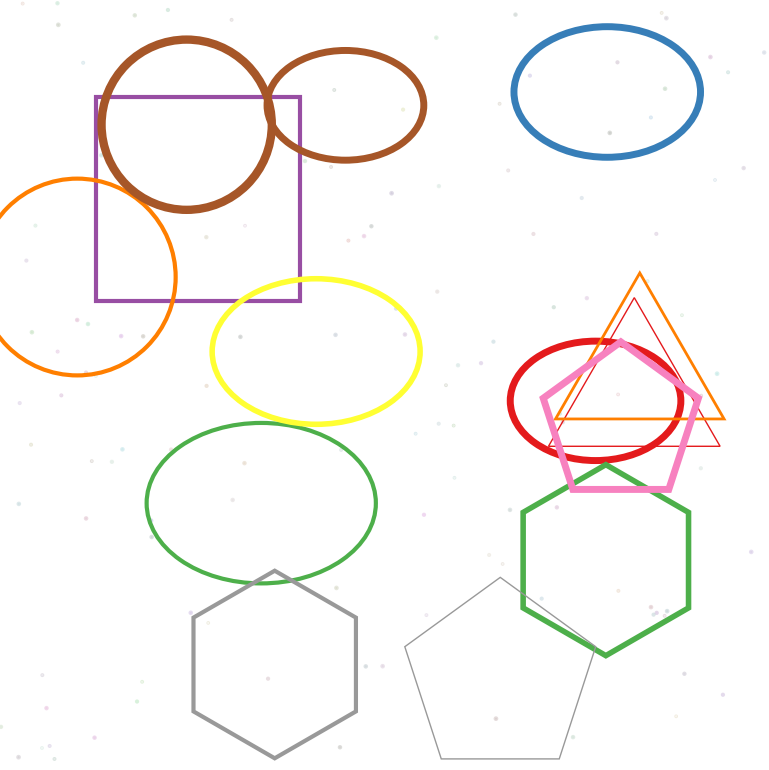[{"shape": "oval", "thickness": 2.5, "radius": 0.55, "center": [0.773, 0.479]}, {"shape": "triangle", "thickness": 0.5, "radius": 0.64, "center": [0.824, 0.485]}, {"shape": "oval", "thickness": 2.5, "radius": 0.61, "center": [0.789, 0.881]}, {"shape": "hexagon", "thickness": 2, "radius": 0.62, "center": [0.787, 0.273]}, {"shape": "oval", "thickness": 1.5, "radius": 0.74, "center": [0.339, 0.347]}, {"shape": "square", "thickness": 1.5, "radius": 0.66, "center": [0.257, 0.742]}, {"shape": "circle", "thickness": 1.5, "radius": 0.64, "center": [0.1, 0.64]}, {"shape": "triangle", "thickness": 1, "radius": 0.63, "center": [0.831, 0.519]}, {"shape": "oval", "thickness": 2, "radius": 0.68, "center": [0.411, 0.543]}, {"shape": "circle", "thickness": 3, "radius": 0.55, "center": [0.242, 0.838]}, {"shape": "oval", "thickness": 2.5, "radius": 0.51, "center": [0.449, 0.863]}, {"shape": "pentagon", "thickness": 2.5, "radius": 0.53, "center": [0.806, 0.45]}, {"shape": "hexagon", "thickness": 1.5, "radius": 0.61, "center": [0.357, 0.137]}, {"shape": "pentagon", "thickness": 0.5, "radius": 0.65, "center": [0.65, 0.12]}]